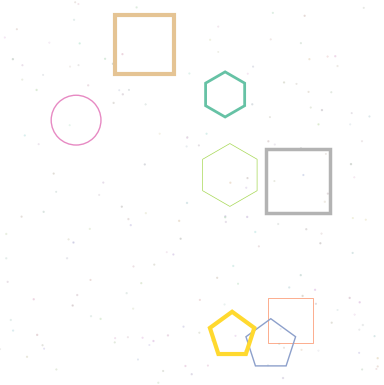[{"shape": "hexagon", "thickness": 2, "radius": 0.29, "center": [0.585, 0.755]}, {"shape": "square", "thickness": 0.5, "radius": 0.29, "center": [0.753, 0.168]}, {"shape": "pentagon", "thickness": 1, "radius": 0.34, "center": [0.703, 0.104]}, {"shape": "circle", "thickness": 1, "radius": 0.32, "center": [0.198, 0.688]}, {"shape": "hexagon", "thickness": 0.5, "radius": 0.41, "center": [0.597, 0.546]}, {"shape": "pentagon", "thickness": 3, "radius": 0.3, "center": [0.603, 0.13]}, {"shape": "square", "thickness": 3, "radius": 0.38, "center": [0.375, 0.885]}, {"shape": "square", "thickness": 2.5, "radius": 0.42, "center": [0.775, 0.529]}]